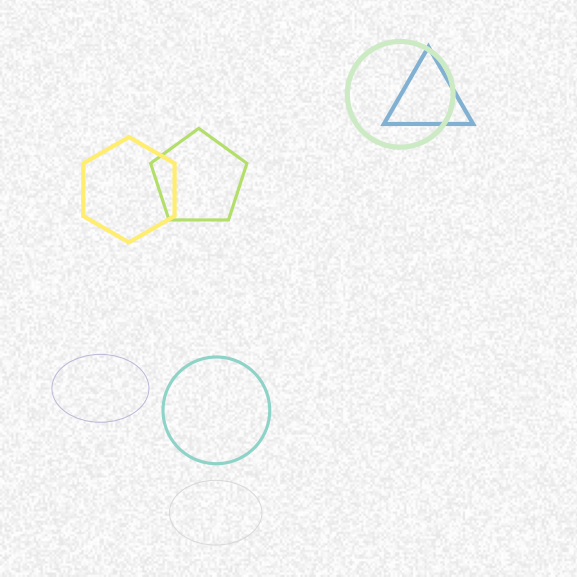[{"shape": "circle", "thickness": 1.5, "radius": 0.46, "center": [0.375, 0.289]}, {"shape": "oval", "thickness": 0.5, "radius": 0.42, "center": [0.174, 0.327]}, {"shape": "triangle", "thickness": 2, "radius": 0.45, "center": [0.742, 0.829]}, {"shape": "pentagon", "thickness": 1.5, "radius": 0.44, "center": [0.344, 0.689]}, {"shape": "oval", "thickness": 0.5, "radius": 0.4, "center": [0.374, 0.111]}, {"shape": "circle", "thickness": 2.5, "radius": 0.46, "center": [0.693, 0.836]}, {"shape": "hexagon", "thickness": 2, "radius": 0.46, "center": [0.223, 0.671]}]